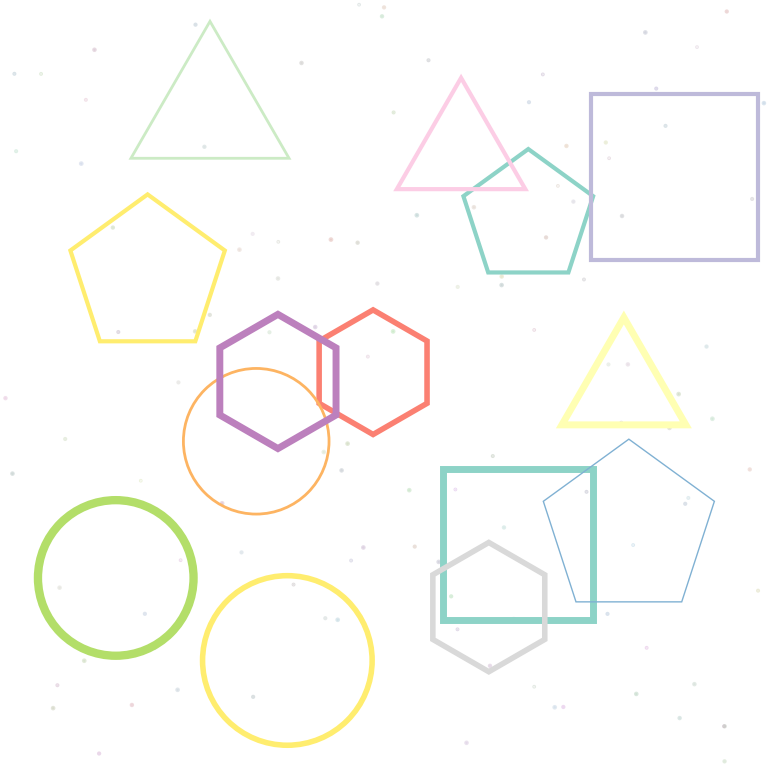[{"shape": "pentagon", "thickness": 1.5, "radius": 0.44, "center": [0.686, 0.718]}, {"shape": "square", "thickness": 2.5, "radius": 0.49, "center": [0.672, 0.292]}, {"shape": "triangle", "thickness": 2.5, "radius": 0.46, "center": [0.81, 0.495]}, {"shape": "square", "thickness": 1.5, "radius": 0.54, "center": [0.876, 0.771]}, {"shape": "hexagon", "thickness": 2, "radius": 0.4, "center": [0.485, 0.517]}, {"shape": "pentagon", "thickness": 0.5, "radius": 0.58, "center": [0.817, 0.313]}, {"shape": "circle", "thickness": 1, "radius": 0.47, "center": [0.333, 0.427]}, {"shape": "circle", "thickness": 3, "radius": 0.51, "center": [0.15, 0.249]}, {"shape": "triangle", "thickness": 1.5, "radius": 0.48, "center": [0.599, 0.803]}, {"shape": "hexagon", "thickness": 2, "radius": 0.42, "center": [0.635, 0.212]}, {"shape": "hexagon", "thickness": 2.5, "radius": 0.44, "center": [0.361, 0.505]}, {"shape": "triangle", "thickness": 1, "radius": 0.59, "center": [0.273, 0.854]}, {"shape": "circle", "thickness": 2, "radius": 0.55, "center": [0.373, 0.142]}, {"shape": "pentagon", "thickness": 1.5, "radius": 0.53, "center": [0.192, 0.642]}]